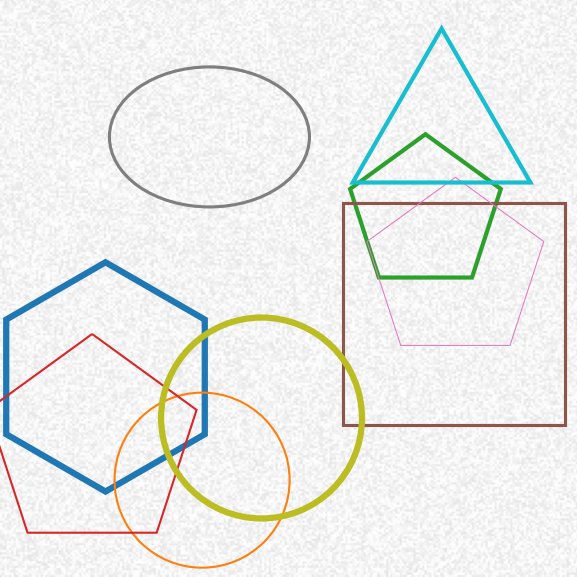[{"shape": "hexagon", "thickness": 3, "radius": 0.99, "center": [0.183, 0.346]}, {"shape": "circle", "thickness": 1, "radius": 0.76, "center": [0.35, 0.168]}, {"shape": "pentagon", "thickness": 2, "radius": 0.69, "center": [0.737, 0.63]}, {"shape": "pentagon", "thickness": 1, "radius": 0.95, "center": [0.16, 0.231]}, {"shape": "square", "thickness": 1.5, "radius": 0.96, "center": [0.787, 0.455]}, {"shape": "pentagon", "thickness": 0.5, "radius": 0.8, "center": [0.789, 0.531]}, {"shape": "oval", "thickness": 1.5, "radius": 0.87, "center": [0.363, 0.762]}, {"shape": "circle", "thickness": 3, "radius": 0.87, "center": [0.453, 0.275]}, {"shape": "triangle", "thickness": 2, "radius": 0.89, "center": [0.765, 0.772]}]